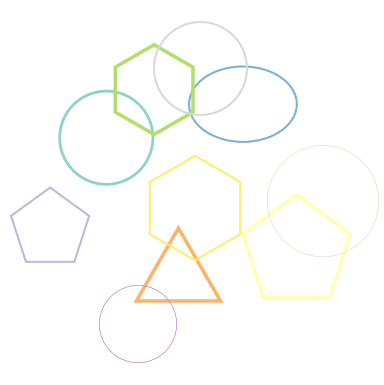[{"shape": "circle", "thickness": 2, "radius": 0.61, "center": [0.276, 0.642]}, {"shape": "pentagon", "thickness": 2.5, "radius": 0.74, "center": [0.771, 0.347]}, {"shape": "pentagon", "thickness": 1.5, "radius": 0.53, "center": [0.13, 0.406]}, {"shape": "oval", "thickness": 1.5, "radius": 0.7, "center": [0.631, 0.729]}, {"shape": "triangle", "thickness": 2.5, "radius": 0.63, "center": [0.464, 0.281]}, {"shape": "hexagon", "thickness": 2.5, "radius": 0.58, "center": [0.4, 0.767]}, {"shape": "circle", "thickness": 1.5, "radius": 0.6, "center": [0.521, 0.822]}, {"shape": "circle", "thickness": 0.5, "radius": 0.5, "center": [0.358, 0.158]}, {"shape": "circle", "thickness": 0.5, "radius": 0.72, "center": [0.839, 0.478]}, {"shape": "hexagon", "thickness": 1.5, "radius": 0.68, "center": [0.507, 0.46]}]